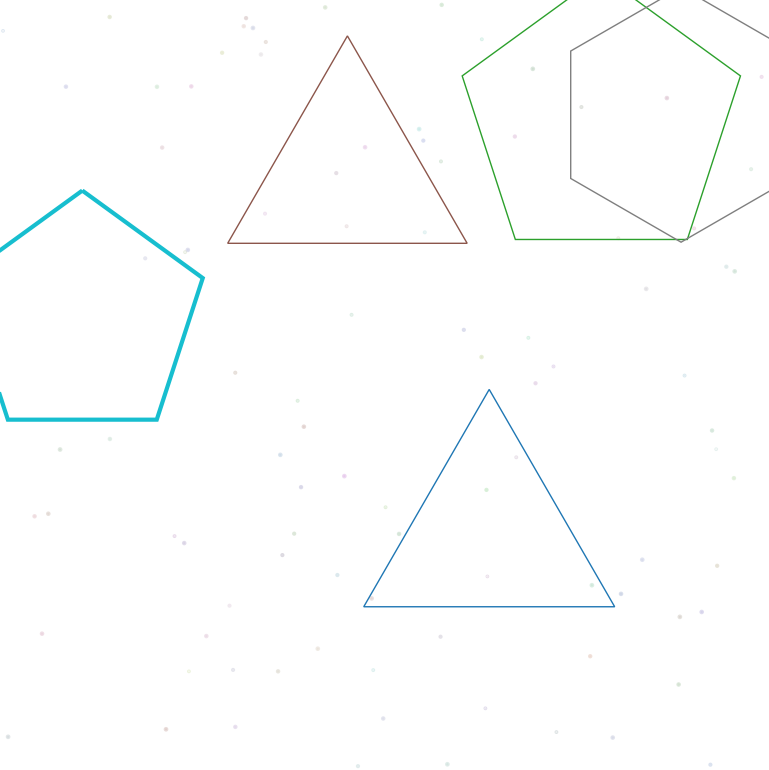[{"shape": "triangle", "thickness": 0.5, "radius": 0.94, "center": [0.635, 0.306]}, {"shape": "pentagon", "thickness": 0.5, "radius": 0.95, "center": [0.781, 0.843]}, {"shape": "triangle", "thickness": 0.5, "radius": 0.9, "center": [0.451, 0.774]}, {"shape": "hexagon", "thickness": 0.5, "radius": 0.83, "center": [0.885, 0.851]}, {"shape": "pentagon", "thickness": 1.5, "radius": 0.82, "center": [0.107, 0.588]}]